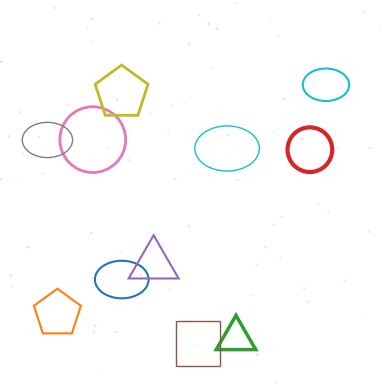[{"shape": "oval", "thickness": 1.5, "radius": 0.35, "center": [0.316, 0.274]}, {"shape": "pentagon", "thickness": 1.5, "radius": 0.32, "center": [0.149, 0.186]}, {"shape": "triangle", "thickness": 2.5, "radius": 0.3, "center": [0.613, 0.122]}, {"shape": "circle", "thickness": 3, "radius": 0.29, "center": [0.805, 0.611]}, {"shape": "triangle", "thickness": 1.5, "radius": 0.37, "center": [0.399, 0.314]}, {"shape": "square", "thickness": 1, "radius": 0.29, "center": [0.514, 0.108]}, {"shape": "circle", "thickness": 2, "radius": 0.43, "center": [0.241, 0.637]}, {"shape": "oval", "thickness": 1, "radius": 0.33, "center": [0.123, 0.636]}, {"shape": "pentagon", "thickness": 2, "radius": 0.36, "center": [0.316, 0.759]}, {"shape": "oval", "thickness": 1, "radius": 0.42, "center": [0.59, 0.614]}, {"shape": "oval", "thickness": 1.5, "radius": 0.3, "center": [0.847, 0.78]}]